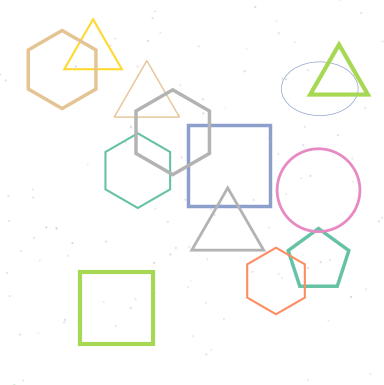[{"shape": "hexagon", "thickness": 1.5, "radius": 0.49, "center": [0.358, 0.557]}, {"shape": "pentagon", "thickness": 2.5, "radius": 0.41, "center": [0.827, 0.324]}, {"shape": "hexagon", "thickness": 1.5, "radius": 0.43, "center": [0.717, 0.27]}, {"shape": "square", "thickness": 2.5, "radius": 0.53, "center": [0.595, 0.57]}, {"shape": "oval", "thickness": 0.5, "radius": 0.5, "center": [0.83, 0.769]}, {"shape": "circle", "thickness": 2, "radius": 0.54, "center": [0.827, 0.506]}, {"shape": "triangle", "thickness": 3, "radius": 0.43, "center": [0.881, 0.798]}, {"shape": "square", "thickness": 3, "radius": 0.47, "center": [0.303, 0.2]}, {"shape": "triangle", "thickness": 1.5, "radius": 0.43, "center": [0.242, 0.863]}, {"shape": "hexagon", "thickness": 2.5, "radius": 0.51, "center": [0.161, 0.819]}, {"shape": "triangle", "thickness": 1, "radius": 0.49, "center": [0.381, 0.745]}, {"shape": "triangle", "thickness": 2, "radius": 0.54, "center": [0.591, 0.404]}, {"shape": "hexagon", "thickness": 2.5, "radius": 0.55, "center": [0.449, 0.657]}]